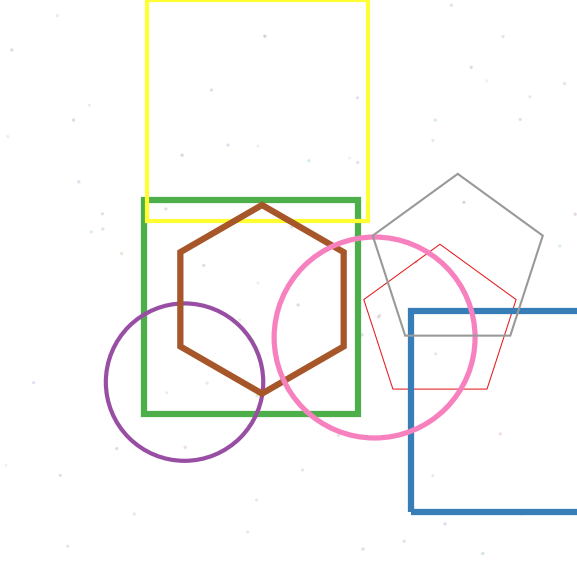[{"shape": "pentagon", "thickness": 0.5, "radius": 0.69, "center": [0.762, 0.438]}, {"shape": "square", "thickness": 3, "radius": 0.87, "center": [0.886, 0.287]}, {"shape": "square", "thickness": 3, "radius": 0.93, "center": [0.434, 0.467]}, {"shape": "circle", "thickness": 2, "radius": 0.68, "center": [0.32, 0.337]}, {"shape": "square", "thickness": 2, "radius": 0.96, "center": [0.446, 0.808]}, {"shape": "hexagon", "thickness": 3, "radius": 0.82, "center": [0.454, 0.481]}, {"shape": "circle", "thickness": 2.5, "radius": 0.87, "center": [0.649, 0.415]}, {"shape": "pentagon", "thickness": 1, "radius": 0.77, "center": [0.793, 0.543]}]